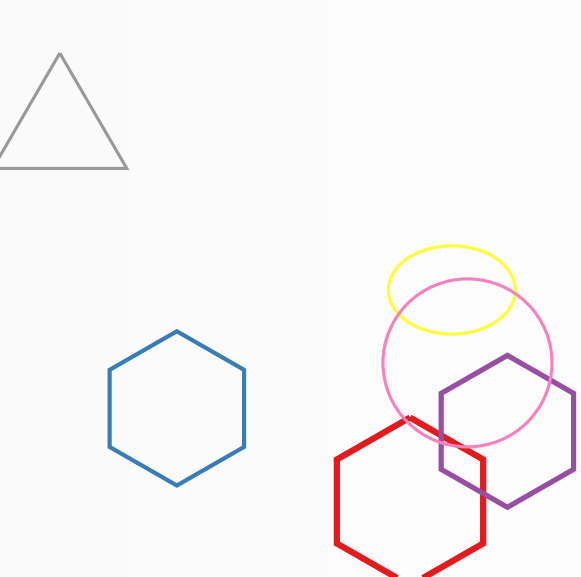[{"shape": "hexagon", "thickness": 3, "radius": 0.73, "center": [0.705, 0.131]}, {"shape": "hexagon", "thickness": 2, "radius": 0.67, "center": [0.304, 0.292]}, {"shape": "hexagon", "thickness": 2.5, "radius": 0.66, "center": [0.873, 0.252]}, {"shape": "oval", "thickness": 1.5, "radius": 0.55, "center": [0.777, 0.497]}, {"shape": "circle", "thickness": 1.5, "radius": 0.73, "center": [0.804, 0.371]}, {"shape": "triangle", "thickness": 1.5, "radius": 0.67, "center": [0.103, 0.774]}]